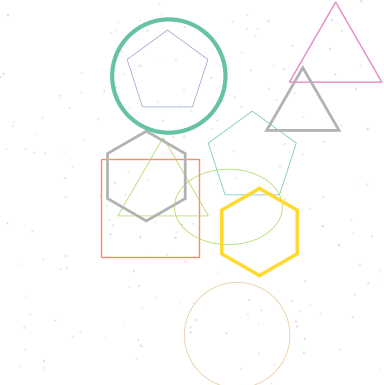[{"shape": "circle", "thickness": 3, "radius": 0.74, "center": [0.438, 0.802]}, {"shape": "pentagon", "thickness": 0.5, "radius": 0.6, "center": [0.655, 0.591]}, {"shape": "square", "thickness": 1, "radius": 0.63, "center": [0.39, 0.459]}, {"shape": "pentagon", "thickness": 0.5, "radius": 0.55, "center": [0.435, 0.812]}, {"shape": "triangle", "thickness": 1, "radius": 0.69, "center": [0.872, 0.856]}, {"shape": "oval", "thickness": 0.5, "radius": 0.7, "center": [0.593, 0.463]}, {"shape": "triangle", "thickness": 0.5, "radius": 0.68, "center": [0.424, 0.507]}, {"shape": "hexagon", "thickness": 2.5, "radius": 0.57, "center": [0.674, 0.397]}, {"shape": "circle", "thickness": 0.5, "radius": 0.69, "center": [0.616, 0.129]}, {"shape": "triangle", "thickness": 2, "radius": 0.54, "center": [0.787, 0.716]}, {"shape": "hexagon", "thickness": 2, "radius": 0.58, "center": [0.38, 0.543]}]